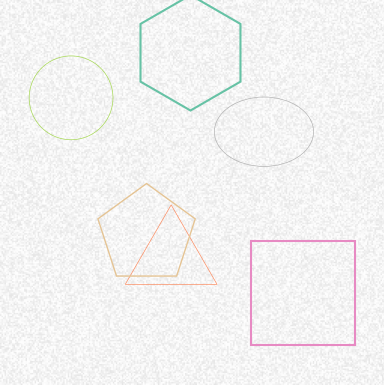[{"shape": "hexagon", "thickness": 1.5, "radius": 0.75, "center": [0.495, 0.863]}, {"shape": "triangle", "thickness": 0.5, "radius": 0.69, "center": [0.445, 0.33]}, {"shape": "square", "thickness": 1.5, "radius": 0.67, "center": [0.787, 0.239]}, {"shape": "circle", "thickness": 0.5, "radius": 0.54, "center": [0.185, 0.746]}, {"shape": "pentagon", "thickness": 1, "radius": 0.66, "center": [0.381, 0.39]}, {"shape": "oval", "thickness": 0.5, "radius": 0.64, "center": [0.686, 0.658]}]